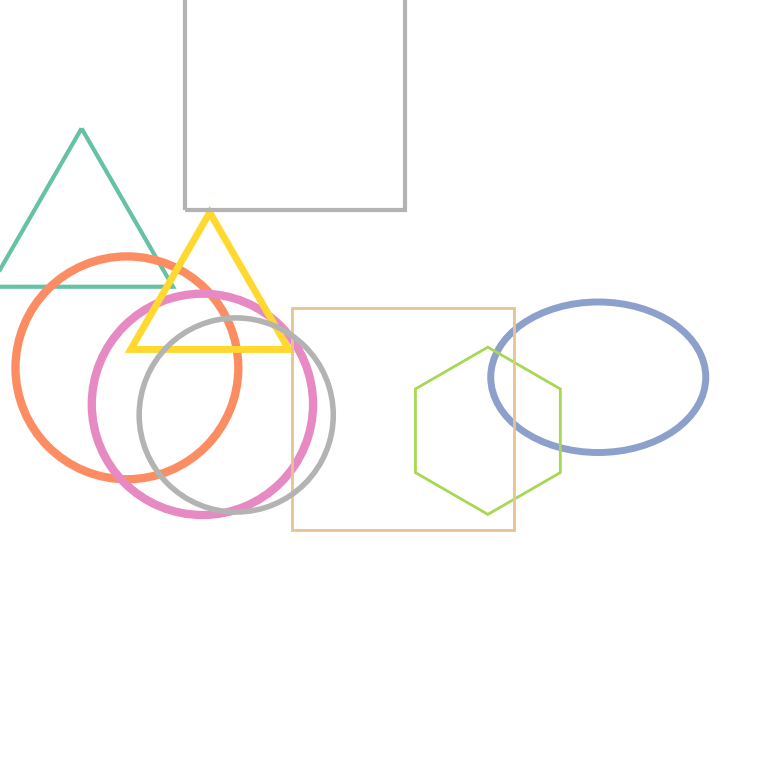[{"shape": "triangle", "thickness": 1.5, "radius": 0.69, "center": [0.106, 0.696]}, {"shape": "circle", "thickness": 3, "radius": 0.72, "center": [0.165, 0.522]}, {"shape": "oval", "thickness": 2.5, "radius": 0.7, "center": [0.777, 0.51]}, {"shape": "circle", "thickness": 3, "radius": 0.72, "center": [0.263, 0.475]}, {"shape": "hexagon", "thickness": 1, "radius": 0.54, "center": [0.634, 0.441]}, {"shape": "triangle", "thickness": 2.5, "radius": 0.59, "center": [0.272, 0.605]}, {"shape": "square", "thickness": 1, "radius": 0.72, "center": [0.523, 0.456]}, {"shape": "circle", "thickness": 2, "radius": 0.63, "center": [0.307, 0.461]}, {"shape": "square", "thickness": 1.5, "radius": 0.71, "center": [0.383, 0.87]}]